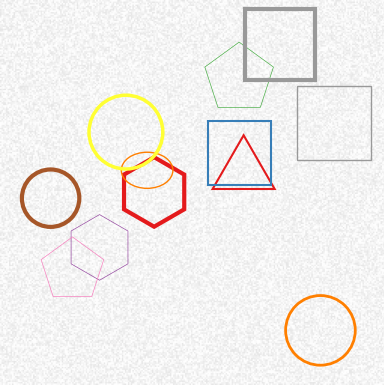[{"shape": "hexagon", "thickness": 3, "radius": 0.45, "center": [0.4, 0.501]}, {"shape": "triangle", "thickness": 1.5, "radius": 0.47, "center": [0.633, 0.556]}, {"shape": "square", "thickness": 1.5, "radius": 0.41, "center": [0.622, 0.603]}, {"shape": "pentagon", "thickness": 0.5, "radius": 0.47, "center": [0.621, 0.797]}, {"shape": "hexagon", "thickness": 0.5, "radius": 0.43, "center": [0.259, 0.357]}, {"shape": "oval", "thickness": 1, "radius": 0.33, "center": [0.382, 0.558]}, {"shape": "circle", "thickness": 2, "radius": 0.45, "center": [0.832, 0.142]}, {"shape": "circle", "thickness": 2.5, "radius": 0.48, "center": [0.327, 0.657]}, {"shape": "circle", "thickness": 3, "radius": 0.37, "center": [0.131, 0.485]}, {"shape": "pentagon", "thickness": 0.5, "radius": 0.43, "center": [0.188, 0.299]}, {"shape": "square", "thickness": 3, "radius": 0.46, "center": [0.727, 0.884]}, {"shape": "square", "thickness": 1, "radius": 0.48, "center": [0.868, 0.681]}]